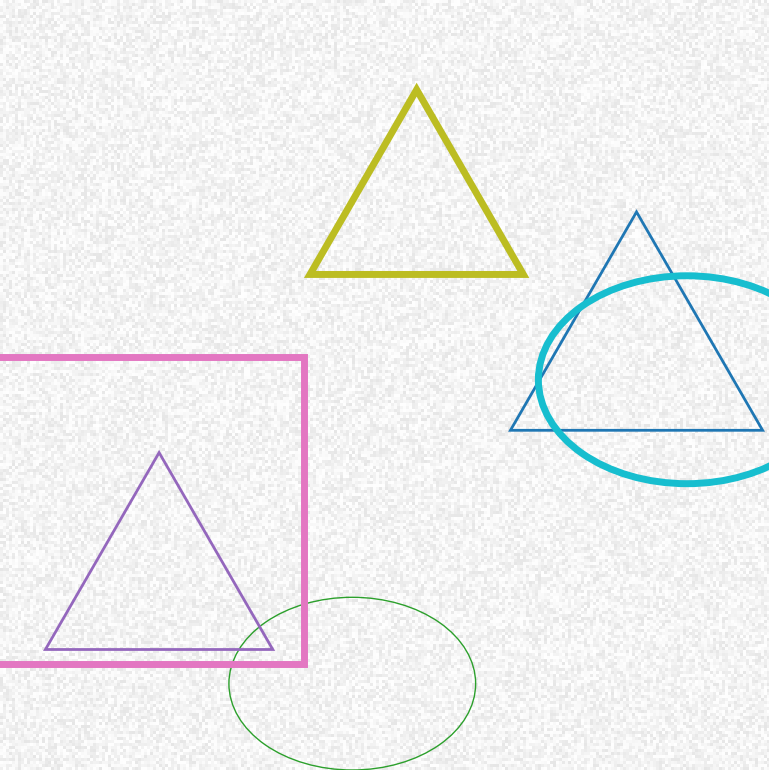[{"shape": "triangle", "thickness": 1, "radius": 0.95, "center": [0.827, 0.536]}, {"shape": "oval", "thickness": 0.5, "radius": 0.8, "center": [0.458, 0.112]}, {"shape": "triangle", "thickness": 1, "radius": 0.85, "center": [0.207, 0.242]}, {"shape": "square", "thickness": 2.5, "radius": 1.0, "center": [0.196, 0.337]}, {"shape": "triangle", "thickness": 2.5, "radius": 0.8, "center": [0.541, 0.724]}, {"shape": "oval", "thickness": 2.5, "radius": 0.96, "center": [0.892, 0.507]}]